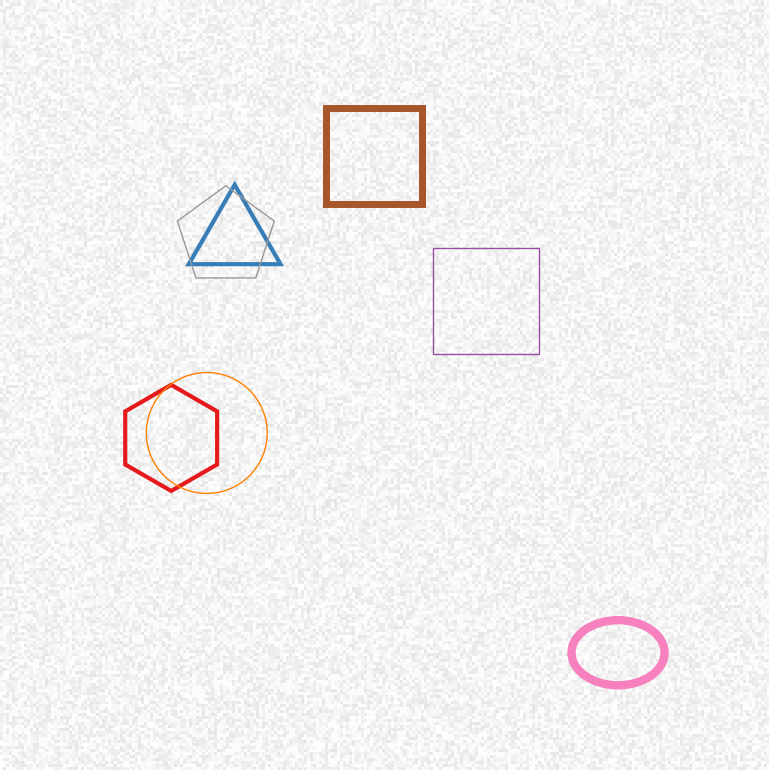[{"shape": "hexagon", "thickness": 1.5, "radius": 0.34, "center": [0.222, 0.431]}, {"shape": "triangle", "thickness": 1.5, "radius": 0.34, "center": [0.305, 0.691]}, {"shape": "square", "thickness": 0.5, "radius": 0.34, "center": [0.631, 0.61]}, {"shape": "circle", "thickness": 0.5, "radius": 0.39, "center": [0.269, 0.438]}, {"shape": "square", "thickness": 2.5, "radius": 0.31, "center": [0.486, 0.798]}, {"shape": "oval", "thickness": 3, "radius": 0.3, "center": [0.803, 0.152]}, {"shape": "pentagon", "thickness": 0.5, "radius": 0.33, "center": [0.293, 0.693]}]